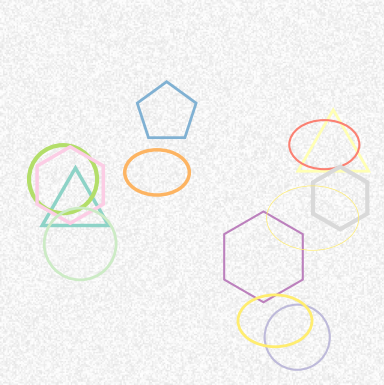[{"shape": "triangle", "thickness": 2.5, "radius": 0.5, "center": [0.196, 0.464]}, {"shape": "triangle", "thickness": 2, "radius": 0.53, "center": [0.866, 0.609]}, {"shape": "circle", "thickness": 1.5, "radius": 0.42, "center": [0.772, 0.124]}, {"shape": "oval", "thickness": 1.5, "radius": 0.46, "center": [0.842, 0.624]}, {"shape": "pentagon", "thickness": 2, "radius": 0.4, "center": [0.433, 0.707]}, {"shape": "oval", "thickness": 2.5, "radius": 0.42, "center": [0.408, 0.552]}, {"shape": "circle", "thickness": 3, "radius": 0.44, "center": [0.164, 0.535]}, {"shape": "hexagon", "thickness": 2.5, "radius": 0.5, "center": [0.182, 0.519]}, {"shape": "hexagon", "thickness": 3, "radius": 0.41, "center": [0.884, 0.486]}, {"shape": "hexagon", "thickness": 1.5, "radius": 0.59, "center": [0.684, 0.333]}, {"shape": "circle", "thickness": 2, "radius": 0.47, "center": [0.208, 0.366]}, {"shape": "oval", "thickness": 2, "radius": 0.48, "center": [0.714, 0.167]}, {"shape": "oval", "thickness": 0.5, "radius": 0.6, "center": [0.812, 0.434]}]